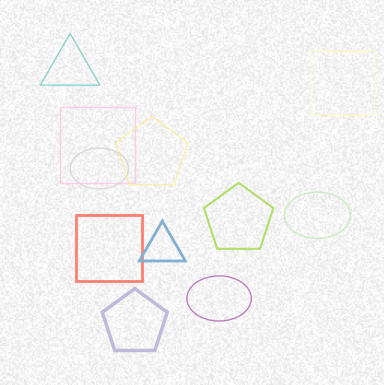[{"shape": "triangle", "thickness": 1, "radius": 0.45, "center": [0.182, 0.823]}, {"shape": "square", "thickness": 0.5, "radius": 0.42, "center": [0.888, 0.788]}, {"shape": "pentagon", "thickness": 2.5, "radius": 0.44, "center": [0.35, 0.162]}, {"shape": "square", "thickness": 2, "radius": 0.43, "center": [0.283, 0.356]}, {"shape": "triangle", "thickness": 2, "radius": 0.35, "center": [0.422, 0.357]}, {"shape": "pentagon", "thickness": 1.5, "radius": 0.47, "center": [0.62, 0.43]}, {"shape": "square", "thickness": 1, "radius": 0.49, "center": [0.253, 0.623]}, {"shape": "oval", "thickness": 1, "radius": 0.38, "center": [0.258, 0.562]}, {"shape": "oval", "thickness": 1, "radius": 0.42, "center": [0.569, 0.225]}, {"shape": "oval", "thickness": 1, "radius": 0.43, "center": [0.824, 0.441]}, {"shape": "pentagon", "thickness": 0.5, "radius": 0.49, "center": [0.395, 0.599]}]